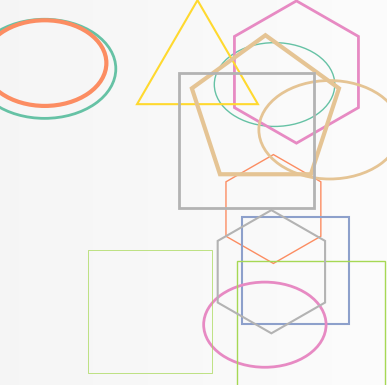[{"shape": "oval", "thickness": 1, "radius": 0.78, "center": [0.708, 0.78]}, {"shape": "oval", "thickness": 2, "radius": 0.92, "center": [0.115, 0.821]}, {"shape": "oval", "thickness": 3, "radius": 0.79, "center": [0.116, 0.836]}, {"shape": "hexagon", "thickness": 1, "radius": 0.71, "center": [0.706, 0.457]}, {"shape": "square", "thickness": 1.5, "radius": 0.69, "center": [0.763, 0.298]}, {"shape": "hexagon", "thickness": 2, "radius": 0.92, "center": [0.765, 0.813]}, {"shape": "oval", "thickness": 2, "radius": 0.79, "center": [0.684, 0.157]}, {"shape": "square", "thickness": 0.5, "radius": 0.8, "center": [0.388, 0.19]}, {"shape": "square", "thickness": 1, "radius": 0.96, "center": [0.803, 0.131]}, {"shape": "triangle", "thickness": 1.5, "radius": 0.9, "center": [0.51, 0.819]}, {"shape": "oval", "thickness": 2, "radius": 0.91, "center": [0.851, 0.663]}, {"shape": "pentagon", "thickness": 3, "radius": 1.0, "center": [0.685, 0.709]}, {"shape": "hexagon", "thickness": 1.5, "radius": 0.8, "center": [0.7, 0.294]}, {"shape": "square", "thickness": 2, "radius": 0.87, "center": [0.636, 0.634]}]